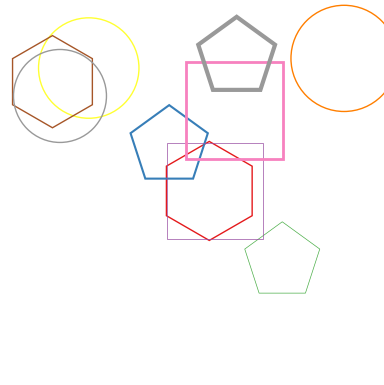[{"shape": "hexagon", "thickness": 1, "radius": 0.64, "center": [0.544, 0.504]}, {"shape": "pentagon", "thickness": 1.5, "radius": 0.53, "center": [0.439, 0.621]}, {"shape": "pentagon", "thickness": 0.5, "radius": 0.51, "center": [0.733, 0.321]}, {"shape": "square", "thickness": 0.5, "radius": 0.62, "center": [0.56, 0.504]}, {"shape": "circle", "thickness": 1, "radius": 0.69, "center": [0.894, 0.848]}, {"shape": "circle", "thickness": 1, "radius": 0.65, "center": [0.231, 0.823]}, {"shape": "hexagon", "thickness": 1, "radius": 0.6, "center": [0.136, 0.788]}, {"shape": "square", "thickness": 2, "radius": 0.63, "center": [0.609, 0.714]}, {"shape": "pentagon", "thickness": 3, "radius": 0.52, "center": [0.615, 0.851]}, {"shape": "circle", "thickness": 1, "radius": 0.6, "center": [0.156, 0.751]}]